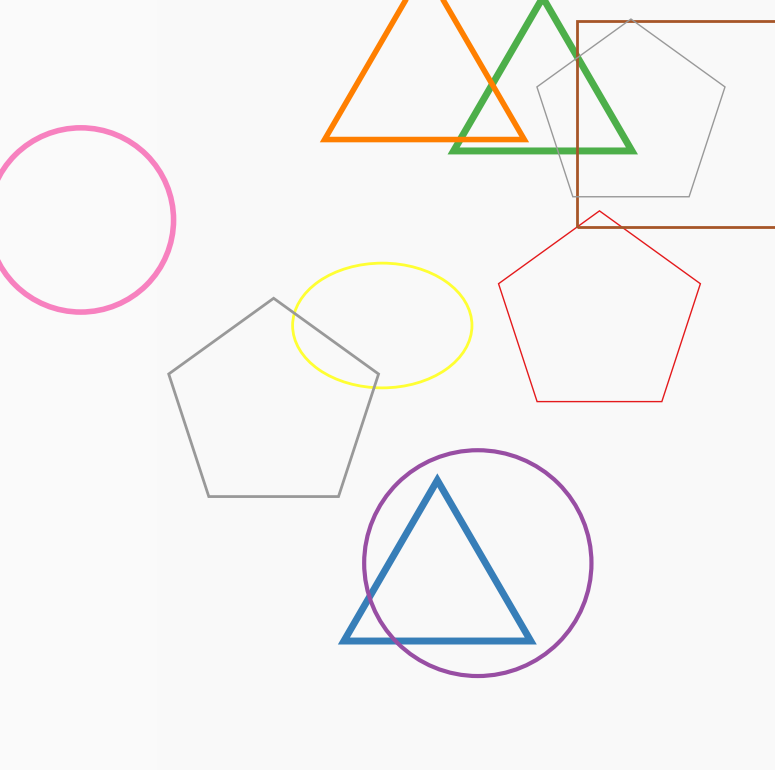[{"shape": "pentagon", "thickness": 0.5, "radius": 0.68, "center": [0.774, 0.589]}, {"shape": "triangle", "thickness": 2.5, "radius": 0.7, "center": [0.564, 0.237]}, {"shape": "triangle", "thickness": 2.5, "radius": 0.66, "center": [0.7, 0.87]}, {"shape": "circle", "thickness": 1.5, "radius": 0.73, "center": [0.617, 0.269]}, {"shape": "triangle", "thickness": 2, "radius": 0.74, "center": [0.548, 0.893]}, {"shape": "oval", "thickness": 1, "radius": 0.58, "center": [0.493, 0.577]}, {"shape": "square", "thickness": 1, "radius": 0.67, "center": [0.879, 0.838]}, {"shape": "circle", "thickness": 2, "radius": 0.6, "center": [0.104, 0.714]}, {"shape": "pentagon", "thickness": 1, "radius": 0.71, "center": [0.353, 0.47]}, {"shape": "pentagon", "thickness": 0.5, "radius": 0.64, "center": [0.814, 0.848]}]